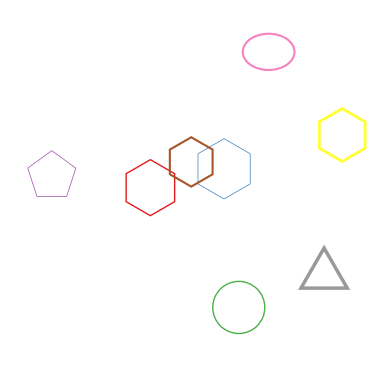[{"shape": "hexagon", "thickness": 1, "radius": 0.36, "center": [0.391, 0.513]}, {"shape": "hexagon", "thickness": 0.5, "radius": 0.39, "center": [0.582, 0.561]}, {"shape": "circle", "thickness": 1, "radius": 0.34, "center": [0.62, 0.201]}, {"shape": "pentagon", "thickness": 0.5, "radius": 0.33, "center": [0.135, 0.543]}, {"shape": "hexagon", "thickness": 2, "radius": 0.34, "center": [0.889, 0.649]}, {"shape": "hexagon", "thickness": 1.5, "radius": 0.32, "center": [0.497, 0.579]}, {"shape": "oval", "thickness": 1.5, "radius": 0.34, "center": [0.698, 0.865]}, {"shape": "triangle", "thickness": 2.5, "radius": 0.35, "center": [0.842, 0.286]}]